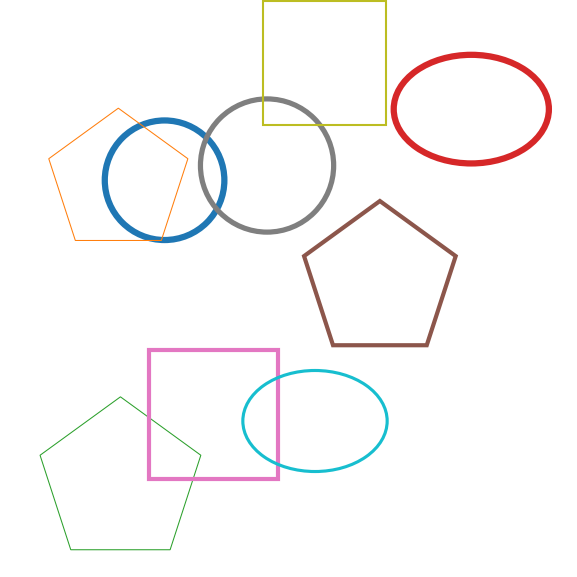[{"shape": "circle", "thickness": 3, "radius": 0.52, "center": [0.285, 0.687]}, {"shape": "pentagon", "thickness": 0.5, "radius": 0.63, "center": [0.205, 0.685]}, {"shape": "pentagon", "thickness": 0.5, "radius": 0.73, "center": [0.209, 0.166]}, {"shape": "oval", "thickness": 3, "radius": 0.67, "center": [0.816, 0.81]}, {"shape": "pentagon", "thickness": 2, "radius": 0.69, "center": [0.658, 0.513]}, {"shape": "square", "thickness": 2, "radius": 0.56, "center": [0.369, 0.282]}, {"shape": "circle", "thickness": 2.5, "radius": 0.58, "center": [0.462, 0.713]}, {"shape": "square", "thickness": 1, "radius": 0.53, "center": [0.562, 0.89]}, {"shape": "oval", "thickness": 1.5, "radius": 0.62, "center": [0.545, 0.27]}]